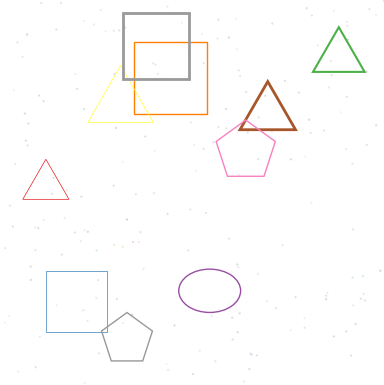[{"shape": "triangle", "thickness": 0.5, "radius": 0.35, "center": [0.119, 0.517]}, {"shape": "square", "thickness": 0.5, "radius": 0.39, "center": [0.199, 0.217]}, {"shape": "triangle", "thickness": 1.5, "radius": 0.39, "center": [0.88, 0.852]}, {"shape": "oval", "thickness": 1, "radius": 0.4, "center": [0.545, 0.245]}, {"shape": "square", "thickness": 1, "radius": 0.47, "center": [0.443, 0.797]}, {"shape": "triangle", "thickness": 0.5, "radius": 0.49, "center": [0.313, 0.731]}, {"shape": "triangle", "thickness": 2, "radius": 0.42, "center": [0.695, 0.705]}, {"shape": "pentagon", "thickness": 1, "radius": 0.4, "center": [0.638, 0.607]}, {"shape": "pentagon", "thickness": 1, "radius": 0.35, "center": [0.33, 0.119]}, {"shape": "square", "thickness": 2, "radius": 0.43, "center": [0.405, 0.88]}]